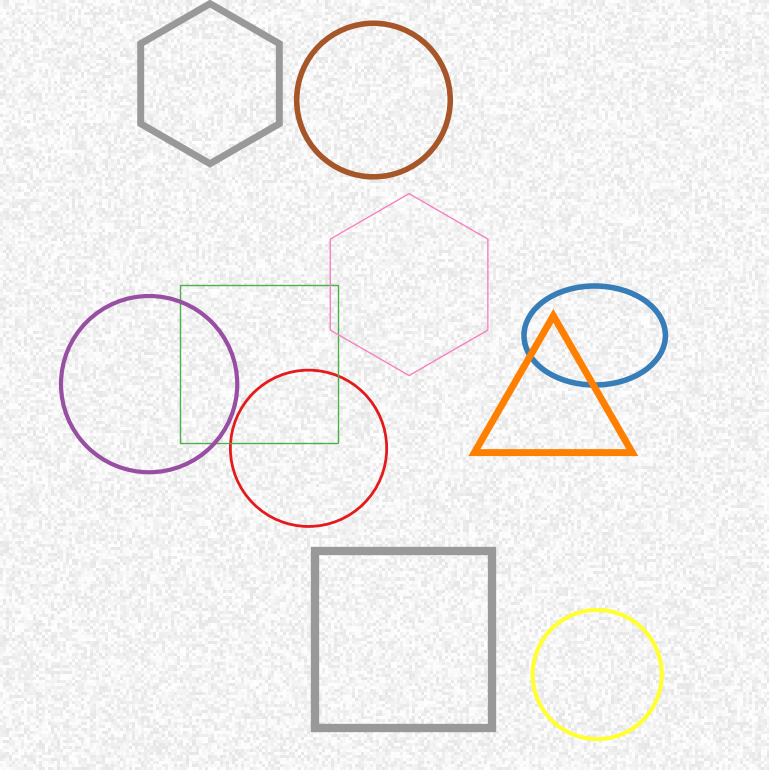[{"shape": "circle", "thickness": 1, "radius": 0.51, "center": [0.401, 0.418]}, {"shape": "oval", "thickness": 2, "radius": 0.46, "center": [0.772, 0.564]}, {"shape": "square", "thickness": 0.5, "radius": 0.51, "center": [0.336, 0.527]}, {"shape": "circle", "thickness": 1.5, "radius": 0.57, "center": [0.194, 0.501]}, {"shape": "triangle", "thickness": 2.5, "radius": 0.59, "center": [0.719, 0.471]}, {"shape": "circle", "thickness": 1.5, "radius": 0.42, "center": [0.776, 0.124]}, {"shape": "circle", "thickness": 2, "radius": 0.5, "center": [0.485, 0.87]}, {"shape": "hexagon", "thickness": 0.5, "radius": 0.59, "center": [0.531, 0.63]}, {"shape": "hexagon", "thickness": 2.5, "radius": 0.52, "center": [0.273, 0.891]}, {"shape": "square", "thickness": 3, "radius": 0.57, "center": [0.524, 0.169]}]